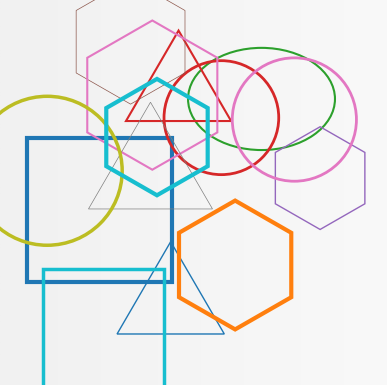[{"shape": "square", "thickness": 3, "radius": 0.94, "center": [0.256, 0.455]}, {"shape": "triangle", "thickness": 1, "radius": 0.8, "center": [0.44, 0.212]}, {"shape": "hexagon", "thickness": 3, "radius": 0.84, "center": [0.607, 0.312]}, {"shape": "oval", "thickness": 1.5, "radius": 0.95, "center": [0.675, 0.743]}, {"shape": "circle", "thickness": 2, "radius": 0.74, "center": [0.571, 0.694]}, {"shape": "triangle", "thickness": 1.5, "radius": 0.78, "center": [0.461, 0.764]}, {"shape": "hexagon", "thickness": 1, "radius": 0.67, "center": [0.826, 0.537]}, {"shape": "hexagon", "thickness": 0.5, "radius": 0.81, "center": [0.337, 0.892]}, {"shape": "hexagon", "thickness": 1.5, "radius": 0.97, "center": [0.393, 0.753]}, {"shape": "circle", "thickness": 2, "radius": 0.8, "center": [0.76, 0.69]}, {"shape": "triangle", "thickness": 0.5, "radius": 0.92, "center": [0.388, 0.55]}, {"shape": "circle", "thickness": 2.5, "radius": 0.97, "center": [0.122, 0.556]}, {"shape": "hexagon", "thickness": 3, "radius": 0.76, "center": [0.405, 0.644]}, {"shape": "square", "thickness": 2.5, "radius": 0.78, "center": [0.268, 0.146]}]